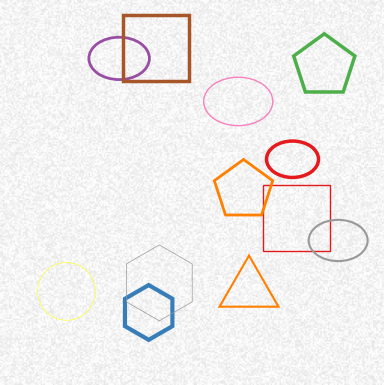[{"shape": "square", "thickness": 1, "radius": 0.43, "center": [0.77, 0.433]}, {"shape": "oval", "thickness": 2.5, "radius": 0.34, "center": [0.76, 0.586]}, {"shape": "hexagon", "thickness": 3, "radius": 0.36, "center": [0.386, 0.188]}, {"shape": "pentagon", "thickness": 2.5, "radius": 0.42, "center": [0.842, 0.829]}, {"shape": "oval", "thickness": 2, "radius": 0.39, "center": [0.309, 0.848]}, {"shape": "pentagon", "thickness": 2, "radius": 0.4, "center": [0.633, 0.506]}, {"shape": "triangle", "thickness": 1.5, "radius": 0.44, "center": [0.647, 0.248]}, {"shape": "circle", "thickness": 0.5, "radius": 0.38, "center": [0.173, 0.243]}, {"shape": "square", "thickness": 2.5, "radius": 0.43, "center": [0.405, 0.876]}, {"shape": "oval", "thickness": 1, "radius": 0.45, "center": [0.619, 0.737]}, {"shape": "oval", "thickness": 1.5, "radius": 0.38, "center": [0.878, 0.375]}, {"shape": "hexagon", "thickness": 0.5, "radius": 0.49, "center": [0.414, 0.265]}]